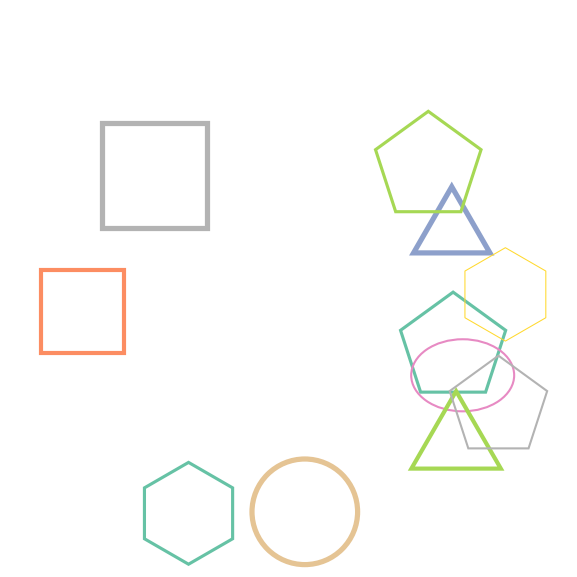[{"shape": "hexagon", "thickness": 1.5, "radius": 0.44, "center": [0.326, 0.11]}, {"shape": "pentagon", "thickness": 1.5, "radius": 0.48, "center": [0.785, 0.398]}, {"shape": "square", "thickness": 2, "radius": 0.36, "center": [0.142, 0.46]}, {"shape": "triangle", "thickness": 2.5, "radius": 0.38, "center": [0.782, 0.599]}, {"shape": "oval", "thickness": 1, "radius": 0.45, "center": [0.801, 0.349]}, {"shape": "triangle", "thickness": 2, "radius": 0.45, "center": [0.79, 0.232]}, {"shape": "pentagon", "thickness": 1.5, "radius": 0.48, "center": [0.742, 0.71]}, {"shape": "hexagon", "thickness": 0.5, "radius": 0.4, "center": [0.875, 0.489]}, {"shape": "circle", "thickness": 2.5, "radius": 0.46, "center": [0.528, 0.113]}, {"shape": "pentagon", "thickness": 1, "radius": 0.44, "center": [0.863, 0.295]}, {"shape": "square", "thickness": 2.5, "radius": 0.46, "center": [0.268, 0.696]}]